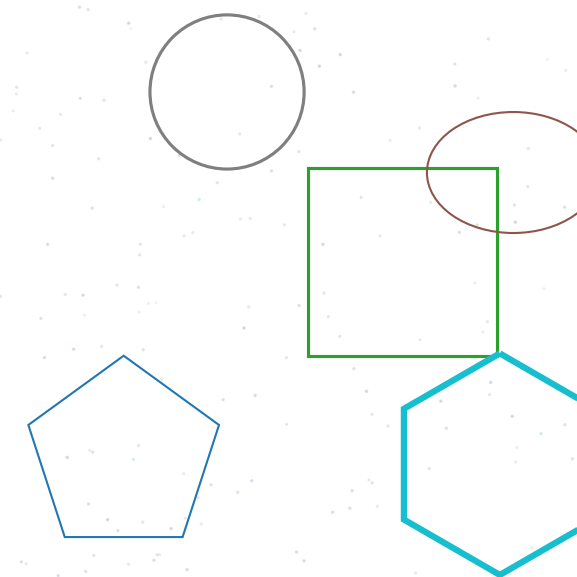[{"shape": "pentagon", "thickness": 1, "radius": 0.87, "center": [0.214, 0.21]}, {"shape": "square", "thickness": 1.5, "radius": 0.81, "center": [0.697, 0.545]}, {"shape": "oval", "thickness": 1, "radius": 0.75, "center": [0.889, 0.7]}, {"shape": "circle", "thickness": 1.5, "radius": 0.67, "center": [0.393, 0.84]}, {"shape": "hexagon", "thickness": 3, "radius": 0.96, "center": [0.866, 0.195]}]